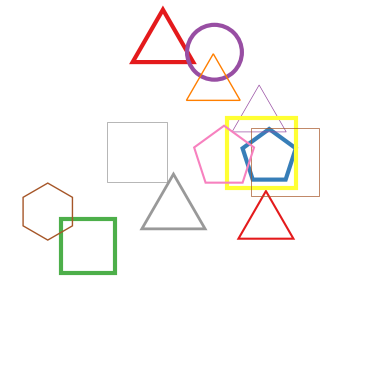[{"shape": "triangle", "thickness": 1.5, "radius": 0.41, "center": [0.691, 0.421]}, {"shape": "triangle", "thickness": 3, "radius": 0.45, "center": [0.423, 0.884]}, {"shape": "pentagon", "thickness": 3, "radius": 0.36, "center": [0.699, 0.592]}, {"shape": "square", "thickness": 3, "radius": 0.35, "center": [0.228, 0.361]}, {"shape": "circle", "thickness": 3, "radius": 0.36, "center": [0.557, 0.864]}, {"shape": "triangle", "thickness": 0.5, "radius": 0.41, "center": [0.673, 0.698]}, {"shape": "triangle", "thickness": 1, "radius": 0.4, "center": [0.554, 0.78]}, {"shape": "square", "thickness": 3, "radius": 0.45, "center": [0.679, 0.602]}, {"shape": "hexagon", "thickness": 1, "radius": 0.37, "center": [0.124, 0.45]}, {"shape": "square", "thickness": 0.5, "radius": 0.44, "center": [0.741, 0.579]}, {"shape": "pentagon", "thickness": 1.5, "radius": 0.41, "center": [0.582, 0.592]}, {"shape": "triangle", "thickness": 2, "radius": 0.47, "center": [0.451, 0.453]}, {"shape": "square", "thickness": 0.5, "radius": 0.39, "center": [0.356, 0.606]}]